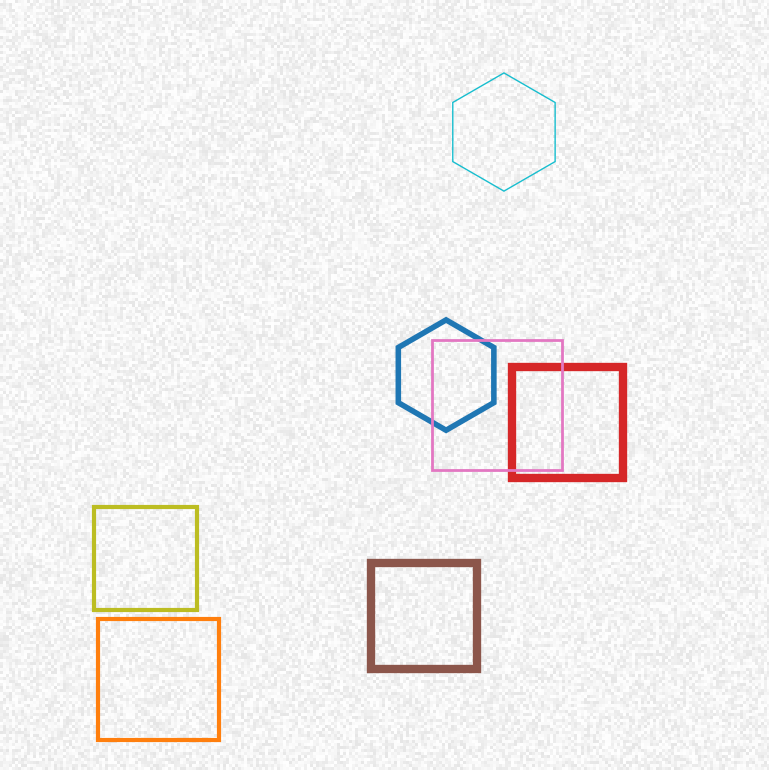[{"shape": "hexagon", "thickness": 2, "radius": 0.36, "center": [0.579, 0.513]}, {"shape": "square", "thickness": 1.5, "radius": 0.39, "center": [0.206, 0.117]}, {"shape": "square", "thickness": 3, "radius": 0.36, "center": [0.737, 0.451]}, {"shape": "square", "thickness": 3, "radius": 0.34, "center": [0.551, 0.2]}, {"shape": "square", "thickness": 1, "radius": 0.42, "center": [0.645, 0.474]}, {"shape": "square", "thickness": 1.5, "radius": 0.34, "center": [0.189, 0.274]}, {"shape": "hexagon", "thickness": 0.5, "radius": 0.38, "center": [0.654, 0.829]}]